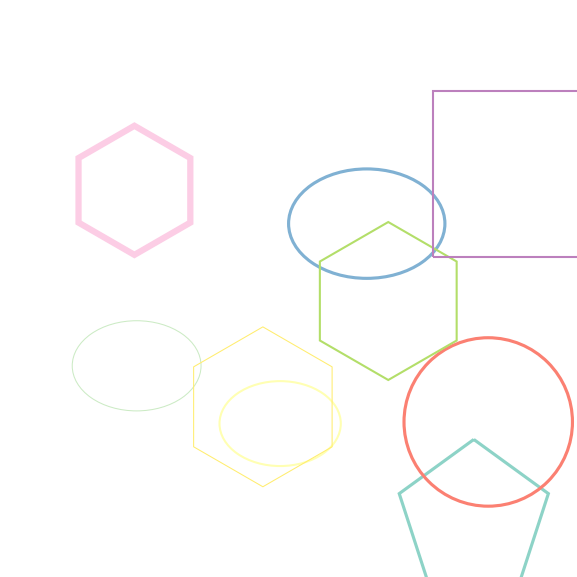[{"shape": "pentagon", "thickness": 1.5, "radius": 0.68, "center": [0.82, 0.102]}, {"shape": "oval", "thickness": 1, "radius": 0.53, "center": [0.485, 0.266]}, {"shape": "circle", "thickness": 1.5, "radius": 0.73, "center": [0.845, 0.268]}, {"shape": "oval", "thickness": 1.5, "radius": 0.68, "center": [0.635, 0.612]}, {"shape": "hexagon", "thickness": 1, "radius": 0.68, "center": [0.672, 0.478]}, {"shape": "hexagon", "thickness": 3, "radius": 0.56, "center": [0.233, 0.67]}, {"shape": "square", "thickness": 1, "radius": 0.72, "center": [0.894, 0.698]}, {"shape": "oval", "thickness": 0.5, "radius": 0.56, "center": [0.237, 0.366]}, {"shape": "hexagon", "thickness": 0.5, "radius": 0.69, "center": [0.455, 0.295]}]